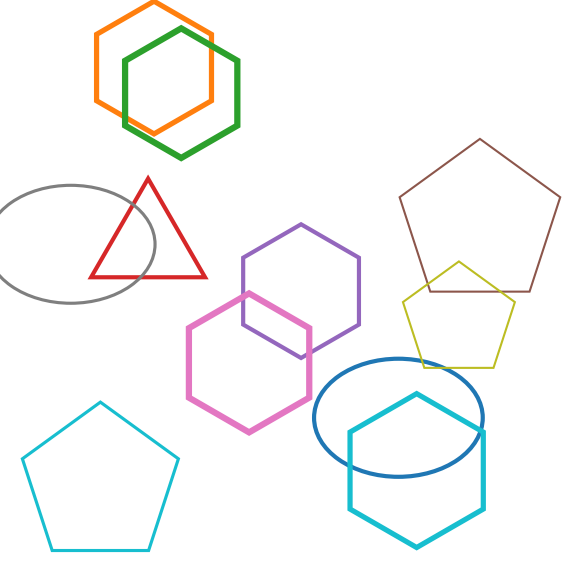[{"shape": "oval", "thickness": 2, "radius": 0.73, "center": [0.69, 0.276]}, {"shape": "hexagon", "thickness": 2.5, "radius": 0.57, "center": [0.267, 0.882]}, {"shape": "hexagon", "thickness": 3, "radius": 0.56, "center": [0.314, 0.838]}, {"shape": "triangle", "thickness": 2, "radius": 0.57, "center": [0.256, 0.576]}, {"shape": "hexagon", "thickness": 2, "radius": 0.58, "center": [0.521, 0.495]}, {"shape": "pentagon", "thickness": 1, "radius": 0.73, "center": [0.831, 0.612]}, {"shape": "hexagon", "thickness": 3, "radius": 0.6, "center": [0.431, 0.371]}, {"shape": "oval", "thickness": 1.5, "radius": 0.73, "center": [0.123, 0.576]}, {"shape": "pentagon", "thickness": 1, "radius": 0.51, "center": [0.795, 0.445]}, {"shape": "pentagon", "thickness": 1.5, "radius": 0.71, "center": [0.174, 0.161]}, {"shape": "hexagon", "thickness": 2.5, "radius": 0.67, "center": [0.722, 0.184]}]